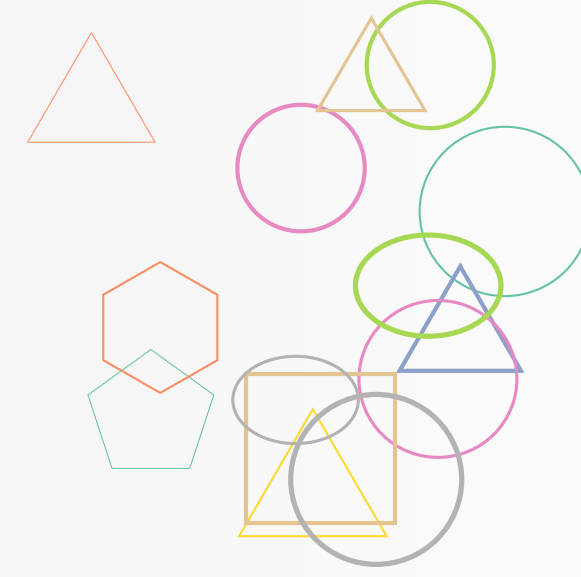[{"shape": "circle", "thickness": 1, "radius": 0.73, "center": [0.869, 0.633]}, {"shape": "pentagon", "thickness": 0.5, "radius": 0.57, "center": [0.26, 0.28]}, {"shape": "hexagon", "thickness": 1, "radius": 0.57, "center": [0.276, 0.432]}, {"shape": "triangle", "thickness": 0.5, "radius": 0.63, "center": [0.157, 0.816]}, {"shape": "triangle", "thickness": 2, "radius": 0.6, "center": [0.792, 0.417]}, {"shape": "circle", "thickness": 2, "radius": 0.55, "center": [0.518, 0.708]}, {"shape": "circle", "thickness": 1.5, "radius": 0.68, "center": [0.753, 0.343]}, {"shape": "oval", "thickness": 2.5, "radius": 0.63, "center": [0.737, 0.505]}, {"shape": "circle", "thickness": 2, "radius": 0.55, "center": [0.74, 0.887]}, {"shape": "triangle", "thickness": 1, "radius": 0.73, "center": [0.538, 0.144]}, {"shape": "triangle", "thickness": 1.5, "radius": 0.53, "center": [0.639, 0.861]}, {"shape": "square", "thickness": 2, "radius": 0.64, "center": [0.551, 0.223]}, {"shape": "oval", "thickness": 1.5, "radius": 0.54, "center": [0.508, 0.307]}, {"shape": "circle", "thickness": 2.5, "radius": 0.74, "center": [0.647, 0.169]}]